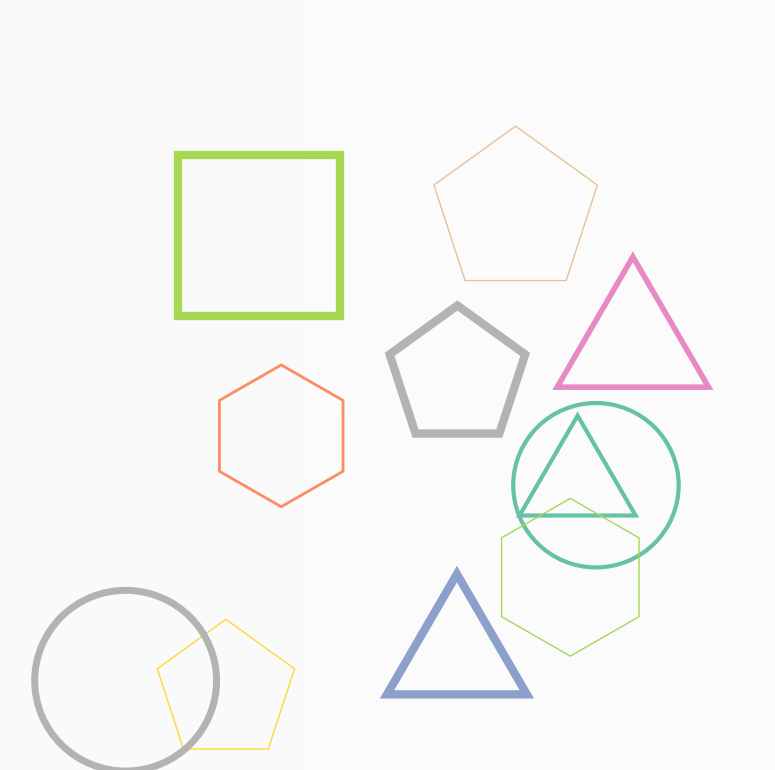[{"shape": "circle", "thickness": 1.5, "radius": 0.53, "center": [0.769, 0.37]}, {"shape": "triangle", "thickness": 1.5, "radius": 0.43, "center": [0.745, 0.374]}, {"shape": "hexagon", "thickness": 1, "radius": 0.46, "center": [0.363, 0.434]}, {"shape": "triangle", "thickness": 3, "radius": 0.52, "center": [0.59, 0.15]}, {"shape": "triangle", "thickness": 2, "radius": 0.56, "center": [0.817, 0.554]}, {"shape": "hexagon", "thickness": 0.5, "radius": 0.51, "center": [0.736, 0.25]}, {"shape": "square", "thickness": 3, "radius": 0.52, "center": [0.334, 0.695]}, {"shape": "pentagon", "thickness": 0.5, "radius": 0.47, "center": [0.291, 0.103]}, {"shape": "pentagon", "thickness": 0.5, "radius": 0.55, "center": [0.665, 0.725]}, {"shape": "circle", "thickness": 2.5, "radius": 0.59, "center": [0.162, 0.116]}, {"shape": "pentagon", "thickness": 3, "radius": 0.46, "center": [0.59, 0.511]}]